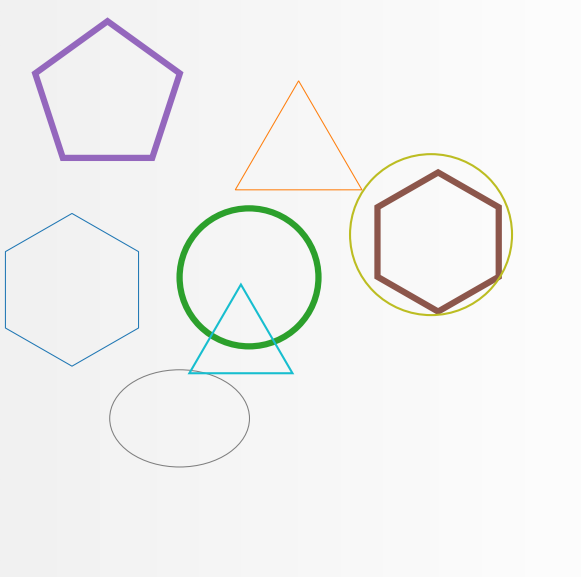[{"shape": "hexagon", "thickness": 0.5, "radius": 0.66, "center": [0.124, 0.497]}, {"shape": "triangle", "thickness": 0.5, "radius": 0.63, "center": [0.514, 0.733]}, {"shape": "circle", "thickness": 3, "radius": 0.6, "center": [0.428, 0.519]}, {"shape": "pentagon", "thickness": 3, "radius": 0.65, "center": [0.185, 0.832]}, {"shape": "hexagon", "thickness": 3, "radius": 0.6, "center": [0.754, 0.58]}, {"shape": "oval", "thickness": 0.5, "radius": 0.6, "center": [0.309, 0.275]}, {"shape": "circle", "thickness": 1, "radius": 0.7, "center": [0.742, 0.593]}, {"shape": "triangle", "thickness": 1, "radius": 0.51, "center": [0.414, 0.404]}]